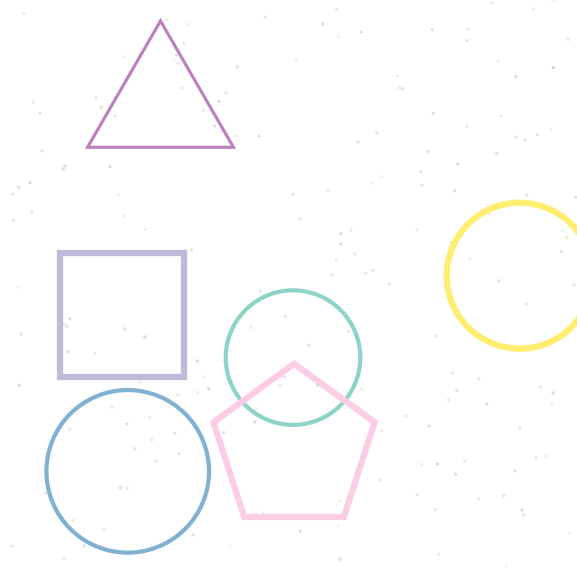[{"shape": "circle", "thickness": 2, "radius": 0.58, "center": [0.507, 0.38]}, {"shape": "square", "thickness": 3, "radius": 0.54, "center": [0.212, 0.453]}, {"shape": "circle", "thickness": 2, "radius": 0.7, "center": [0.221, 0.183]}, {"shape": "pentagon", "thickness": 3, "radius": 0.73, "center": [0.509, 0.223]}, {"shape": "triangle", "thickness": 1.5, "radius": 0.73, "center": [0.278, 0.817]}, {"shape": "circle", "thickness": 3, "radius": 0.63, "center": [0.9, 0.522]}]